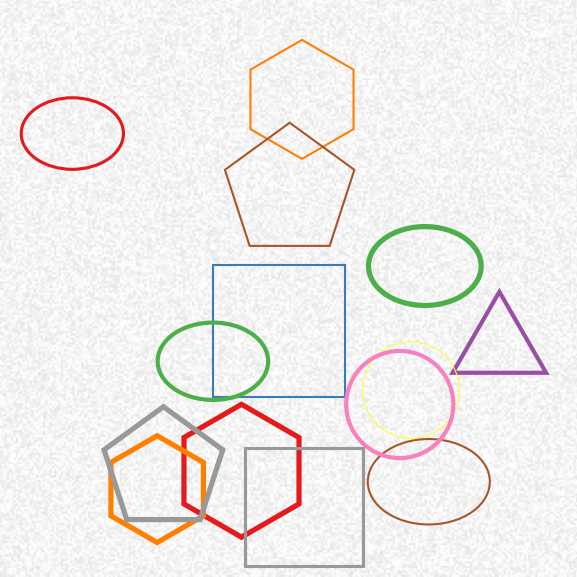[{"shape": "oval", "thickness": 1.5, "radius": 0.44, "center": [0.125, 0.768]}, {"shape": "hexagon", "thickness": 2.5, "radius": 0.58, "center": [0.418, 0.184]}, {"shape": "square", "thickness": 1, "radius": 0.57, "center": [0.483, 0.426]}, {"shape": "oval", "thickness": 2.5, "radius": 0.49, "center": [0.736, 0.538]}, {"shape": "oval", "thickness": 2, "radius": 0.48, "center": [0.369, 0.374]}, {"shape": "triangle", "thickness": 2, "radius": 0.47, "center": [0.865, 0.4]}, {"shape": "hexagon", "thickness": 1, "radius": 0.52, "center": [0.523, 0.827]}, {"shape": "hexagon", "thickness": 2.5, "radius": 0.46, "center": [0.272, 0.152]}, {"shape": "circle", "thickness": 0.5, "radius": 0.42, "center": [0.712, 0.324]}, {"shape": "pentagon", "thickness": 1, "radius": 0.59, "center": [0.502, 0.669]}, {"shape": "oval", "thickness": 1, "radius": 0.53, "center": [0.743, 0.165]}, {"shape": "circle", "thickness": 2, "radius": 0.46, "center": [0.692, 0.299]}, {"shape": "pentagon", "thickness": 2.5, "radius": 0.54, "center": [0.283, 0.187]}, {"shape": "square", "thickness": 1.5, "radius": 0.51, "center": [0.527, 0.121]}]